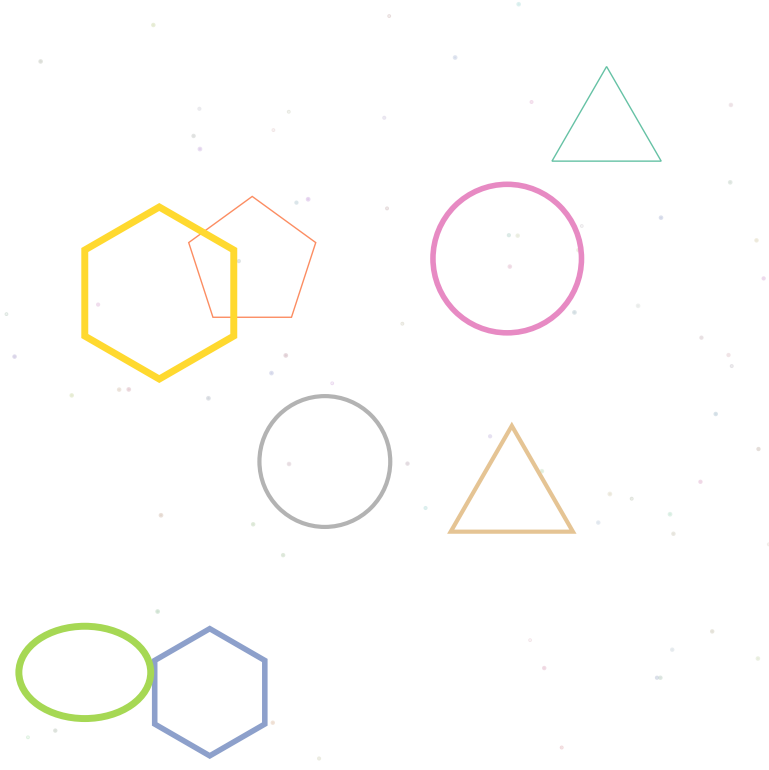[{"shape": "triangle", "thickness": 0.5, "radius": 0.41, "center": [0.788, 0.832]}, {"shape": "pentagon", "thickness": 0.5, "radius": 0.43, "center": [0.328, 0.658]}, {"shape": "hexagon", "thickness": 2, "radius": 0.41, "center": [0.272, 0.101]}, {"shape": "circle", "thickness": 2, "radius": 0.48, "center": [0.659, 0.664]}, {"shape": "oval", "thickness": 2.5, "radius": 0.43, "center": [0.11, 0.127]}, {"shape": "hexagon", "thickness": 2.5, "radius": 0.56, "center": [0.207, 0.619]}, {"shape": "triangle", "thickness": 1.5, "radius": 0.46, "center": [0.665, 0.355]}, {"shape": "circle", "thickness": 1.5, "radius": 0.42, "center": [0.422, 0.401]}]